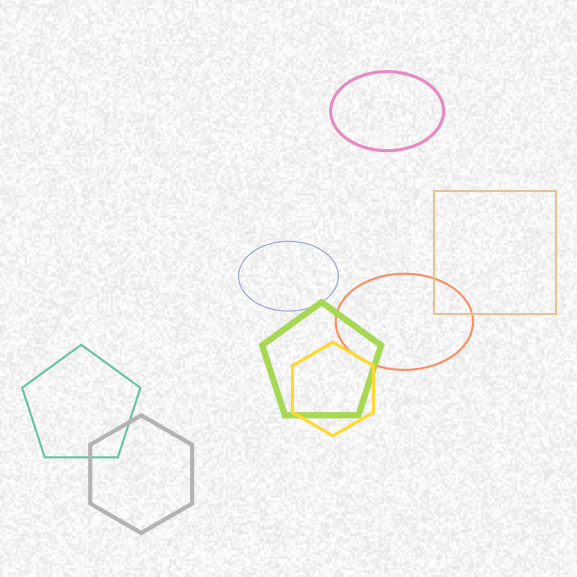[{"shape": "pentagon", "thickness": 1, "radius": 0.54, "center": [0.141, 0.294]}, {"shape": "oval", "thickness": 1, "radius": 0.59, "center": [0.7, 0.442]}, {"shape": "oval", "thickness": 0.5, "radius": 0.43, "center": [0.5, 0.521]}, {"shape": "oval", "thickness": 1.5, "radius": 0.49, "center": [0.67, 0.807]}, {"shape": "pentagon", "thickness": 3, "radius": 0.54, "center": [0.557, 0.368]}, {"shape": "hexagon", "thickness": 1.5, "radius": 0.4, "center": [0.577, 0.326]}, {"shape": "square", "thickness": 1, "radius": 0.53, "center": [0.857, 0.562]}, {"shape": "hexagon", "thickness": 2, "radius": 0.51, "center": [0.244, 0.178]}]